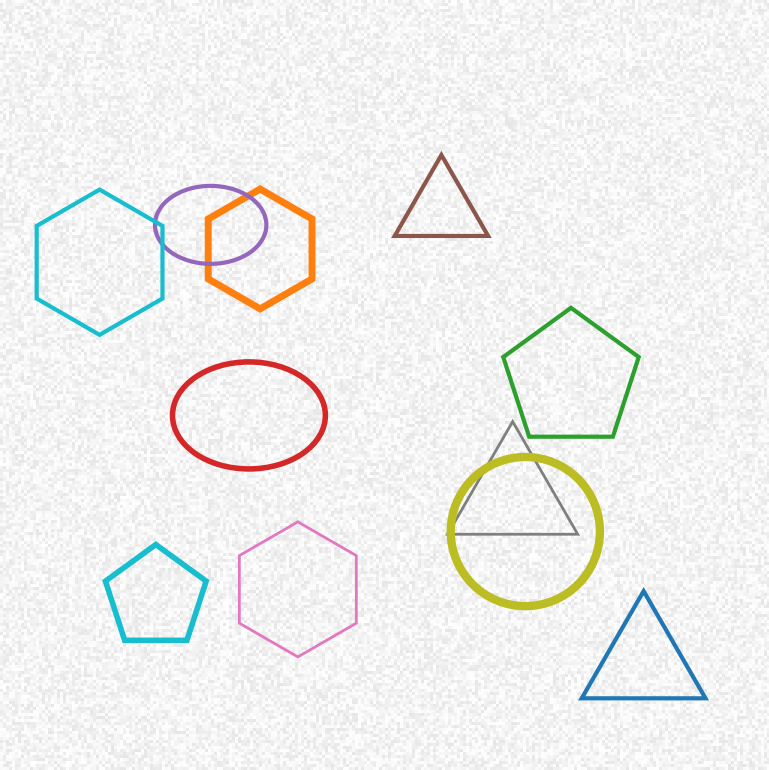[{"shape": "triangle", "thickness": 1.5, "radius": 0.46, "center": [0.836, 0.14]}, {"shape": "hexagon", "thickness": 2.5, "radius": 0.39, "center": [0.338, 0.677]}, {"shape": "pentagon", "thickness": 1.5, "radius": 0.46, "center": [0.742, 0.508]}, {"shape": "oval", "thickness": 2, "radius": 0.5, "center": [0.323, 0.46]}, {"shape": "oval", "thickness": 1.5, "radius": 0.36, "center": [0.274, 0.708]}, {"shape": "triangle", "thickness": 1.5, "radius": 0.35, "center": [0.573, 0.729]}, {"shape": "hexagon", "thickness": 1, "radius": 0.44, "center": [0.387, 0.235]}, {"shape": "triangle", "thickness": 1, "radius": 0.49, "center": [0.666, 0.355]}, {"shape": "circle", "thickness": 3, "radius": 0.48, "center": [0.682, 0.31]}, {"shape": "pentagon", "thickness": 2, "radius": 0.34, "center": [0.202, 0.224]}, {"shape": "hexagon", "thickness": 1.5, "radius": 0.47, "center": [0.129, 0.659]}]